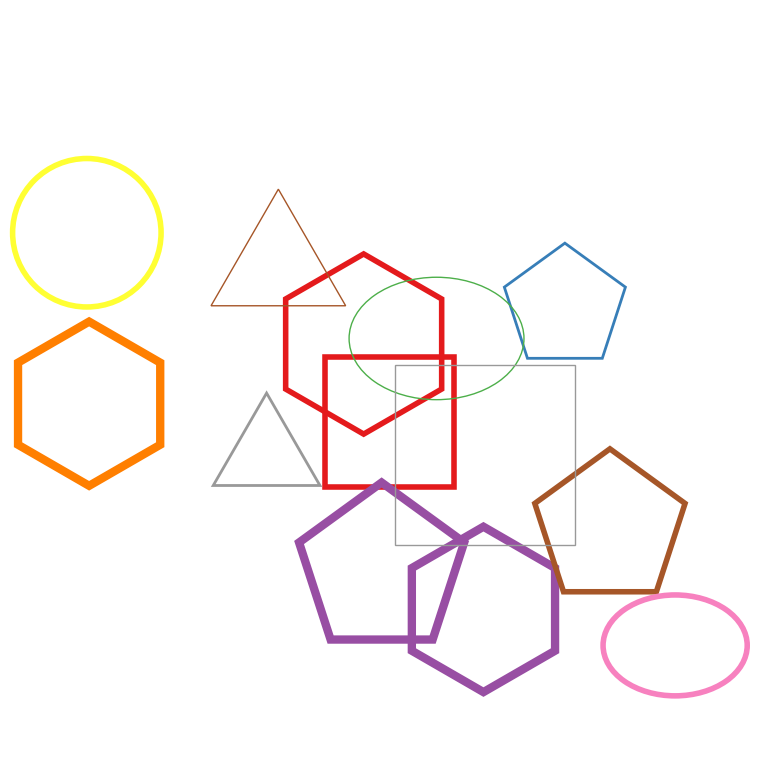[{"shape": "square", "thickness": 2, "radius": 0.42, "center": [0.506, 0.452]}, {"shape": "hexagon", "thickness": 2, "radius": 0.58, "center": [0.472, 0.553]}, {"shape": "pentagon", "thickness": 1, "radius": 0.41, "center": [0.734, 0.602]}, {"shape": "oval", "thickness": 0.5, "radius": 0.57, "center": [0.567, 0.56]}, {"shape": "pentagon", "thickness": 3, "radius": 0.56, "center": [0.496, 0.261]}, {"shape": "hexagon", "thickness": 3, "radius": 0.54, "center": [0.628, 0.209]}, {"shape": "hexagon", "thickness": 3, "radius": 0.53, "center": [0.116, 0.476]}, {"shape": "circle", "thickness": 2, "radius": 0.48, "center": [0.113, 0.698]}, {"shape": "pentagon", "thickness": 2, "radius": 0.51, "center": [0.792, 0.314]}, {"shape": "triangle", "thickness": 0.5, "radius": 0.5, "center": [0.361, 0.653]}, {"shape": "oval", "thickness": 2, "radius": 0.47, "center": [0.877, 0.162]}, {"shape": "square", "thickness": 0.5, "radius": 0.58, "center": [0.63, 0.409]}, {"shape": "triangle", "thickness": 1, "radius": 0.4, "center": [0.346, 0.409]}]